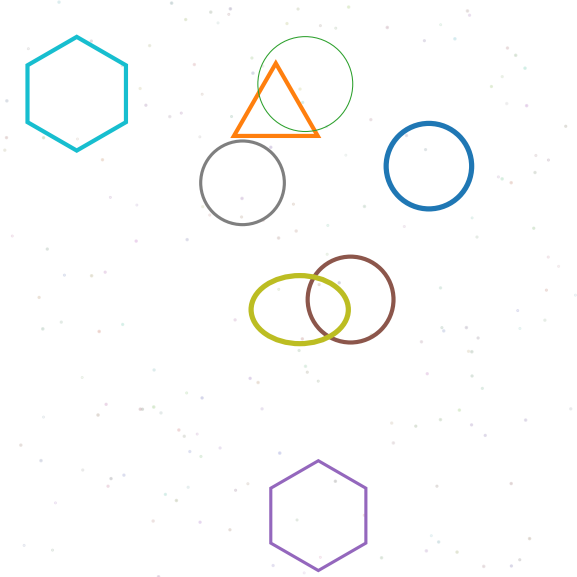[{"shape": "circle", "thickness": 2.5, "radius": 0.37, "center": [0.743, 0.711]}, {"shape": "triangle", "thickness": 2, "radius": 0.42, "center": [0.478, 0.806]}, {"shape": "circle", "thickness": 0.5, "radius": 0.41, "center": [0.529, 0.854]}, {"shape": "hexagon", "thickness": 1.5, "radius": 0.48, "center": [0.551, 0.106]}, {"shape": "circle", "thickness": 2, "radius": 0.37, "center": [0.607, 0.48]}, {"shape": "circle", "thickness": 1.5, "radius": 0.36, "center": [0.42, 0.683]}, {"shape": "oval", "thickness": 2.5, "radius": 0.42, "center": [0.519, 0.463]}, {"shape": "hexagon", "thickness": 2, "radius": 0.49, "center": [0.133, 0.837]}]